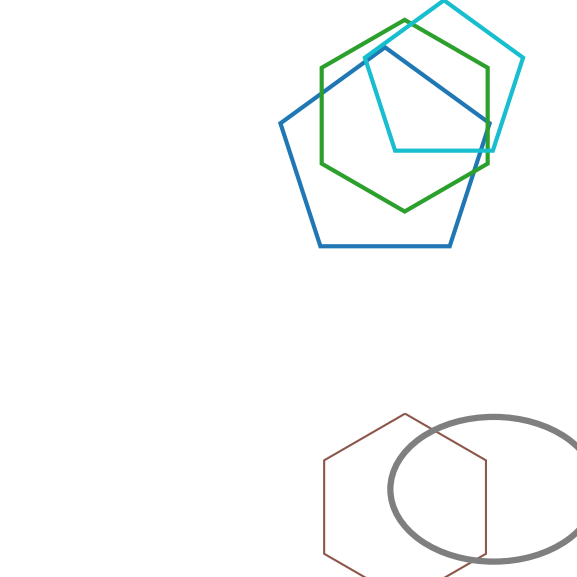[{"shape": "pentagon", "thickness": 2, "radius": 0.95, "center": [0.667, 0.727]}, {"shape": "hexagon", "thickness": 2, "radius": 0.83, "center": [0.701, 0.799]}, {"shape": "hexagon", "thickness": 1, "radius": 0.81, "center": [0.701, 0.121]}, {"shape": "oval", "thickness": 3, "radius": 0.89, "center": [0.855, 0.152]}, {"shape": "pentagon", "thickness": 2, "radius": 0.72, "center": [0.769, 0.855]}]